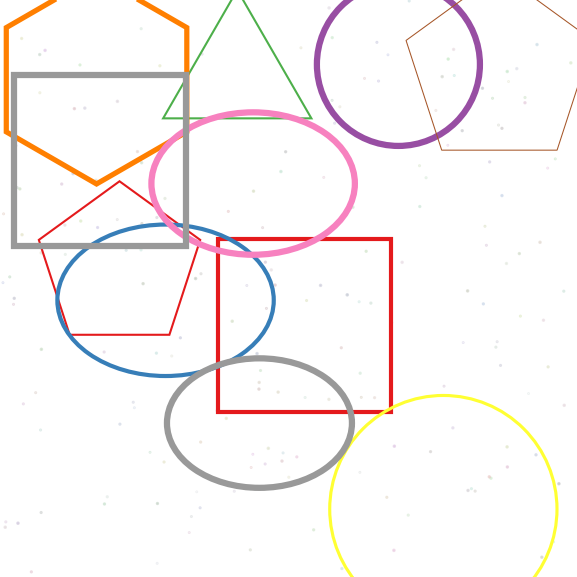[{"shape": "square", "thickness": 2, "radius": 0.75, "center": [0.527, 0.436]}, {"shape": "pentagon", "thickness": 1, "radius": 0.73, "center": [0.207, 0.538]}, {"shape": "oval", "thickness": 2, "radius": 0.94, "center": [0.287, 0.479]}, {"shape": "triangle", "thickness": 1, "radius": 0.74, "center": [0.411, 0.868]}, {"shape": "circle", "thickness": 3, "radius": 0.71, "center": [0.69, 0.888]}, {"shape": "hexagon", "thickness": 2.5, "radius": 0.9, "center": [0.167, 0.861]}, {"shape": "circle", "thickness": 1.5, "radius": 0.98, "center": [0.768, 0.118]}, {"shape": "pentagon", "thickness": 0.5, "radius": 0.85, "center": [0.865, 0.877]}, {"shape": "oval", "thickness": 3, "radius": 0.88, "center": [0.438, 0.681]}, {"shape": "square", "thickness": 3, "radius": 0.74, "center": [0.173, 0.721]}, {"shape": "oval", "thickness": 3, "radius": 0.8, "center": [0.449, 0.267]}]